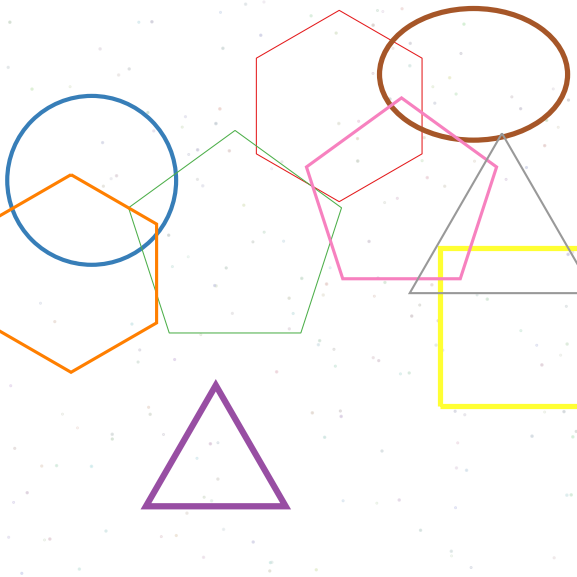[{"shape": "hexagon", "thickness": 0.5, "radius": 0.83, "center": [0.587, 0.816]}, {"shape": "circle", "thickness": 2, "radius": 0.73, "center": [0.159, 0.687]}, {"shape": "pentagon", "thickness": 0.5, "radius": 0.97, "center": [0.407, 0.579]}, {"shape": "triangle", "thickness": 3, "radius": 0.7, "center": [0.374, 0.192]}, {"shape": "hexagon", "thickness": 1.5, "radius": 0.86, "center": [0.123, 0.526]}, {"shape": "square", "thickness": 2.5, "radius": 0.68, "center": [0.898, 0.433]}, {"shape": "oval", "thickness": 2.5, "radius": 0.81, "center": [0.82, 0.87]}, {"shape": "pentagon", "thickness": 1.5, "radius": 0.87, "center": [0.695, 0.656]}, {"shape": "triangle", "thickness": 1, "radius": 0.92, "center": [0.869, 0.584]}]